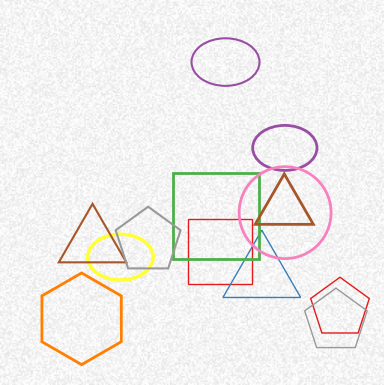[{"shape": "square", "thickness": 1, "radius": 0.42, "center": [0.572, 0.348]}, {"shape": "pentagon", "thickness": 1, "radius": 0.4, "center": [0.883, 0.2]}, {"shape": "triangle", "thickness": 1, "radius": 0.58, "center": [0.68, 0.286]}, {"shape": "square", "thickness": 2, "radius": 0.56, "center": [0.561, 0.44]}, {"shape": "oval", "thickness": 2, "radius": 0.42, "center": [0.74, 0.616]}, {"shape": "oval", "thickness": 1.5, "radius": 0.44, "center": [0.586, 0.839]}, {"shape": "hexagon", "thickness": 2, "radius": 0.6, "center": [0.212, 0.172]}, {"shape": "oval", "thickness": 2.5, "radius": 0.42, "center": [0.313, 0.332]}, {"shape": "triangle", "thickness": 1.5, "radius": 0.51, "center": [0.24, 0.369]}, {"shape": "triangle", "thickness": 2, "radius": 0.44, "center": [0.738, 0.461]}, {"shape": "circle", "thickness": 2, "radius": 0.6, "center": [0.741, 0.448]}, {"shape": "pentagon", "thickness": 1, "radius": 0.43, "center": [0.873, 0.166]}, {"shape": "pentagon", "thickness": 1.5, "radius": 0.44, "center": [0.385, 0.375]}]